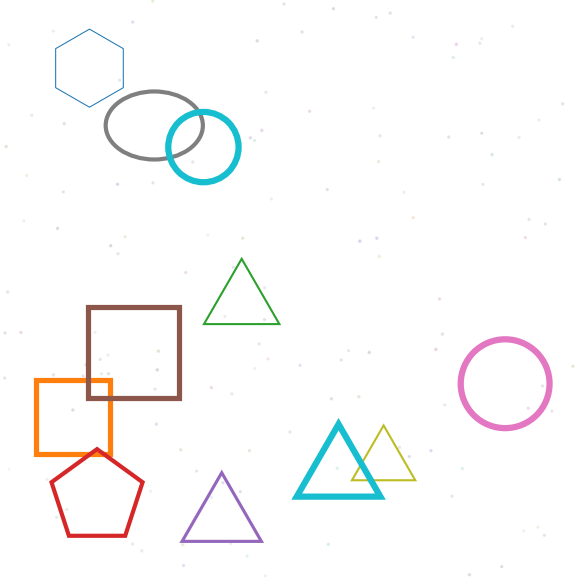[{"shape": "hexagon", "thickness": 0.5, "radius": 0.34, "center": [0.155, 0.881]}, {"shape": "square", "thickness": 2.5, "radius": 0.32, "center": [0.126, 0.277]}, {"shape": "triangle", "thickness": 1, "radius": 0.38, "center": [0.419, 0.476]}, {"shape": "pentagon", "thickness": 2, "radius": 0.41, "center": [0.168, 0.138]}, {"shape": "triangle", "thickness": 1.5, "radius": 0.4, "center": [0.384, 0.101]}, {"shape": "square", "thickness": 2.5, "radius": 0.4, "center": [0.231, 0.389]}, {"shape": "circle", "thickness": 3, "radius": 0.38, "center": [0.875, 0.335]}, {"shape": "oval", "thickness": 2, "radius": 0.42, "center": [0.267, 0.782]}, {"shape": "triangle", "thickness": 1, "radius": 0.32, "center": [0.664, 0.199]}, {"shape": "triangle", "thickness": 3, "radius": 0.42, "center": [0.586, 0.181]}, {"shape": "circle", "thickness": 3, "radius": 0.3, "center": [0.352, 0.744]}]